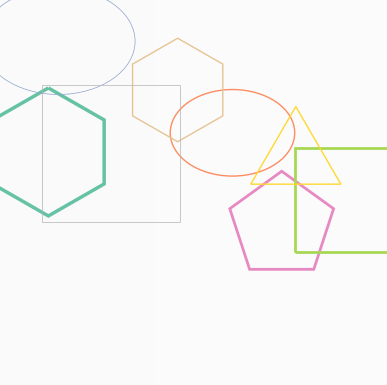[{"shape": "hexagon", "thickness": 2.5, "radius": 0.83, "center": [0.125, 0.605]}, {"shape": "oval", "thickness": 1, "radius": 0.8, "center": [0.6, 0.655]}, {"shape": "oval", "thickness": 0.5, "radius": 0.99, "center": [0.151, 0.893]}, {"shape": "pentagon", "thickness": 2, "radius": 0.7, "center": [0.727, 0.414]}, {"shape": "square", "thickness": 2, "radius": 0.68, "center": [0.898, 0.48]}, {"shape": "triangle", "thickness": 1, "radius": 0.67, "center": [0.763, 0.589]}, {"shape": "hexagon", "thickness": 1, "radius": 0.67, "center": [0.459, 0.766]}, {"shape": "square", "thickness": 0.5, "radius": 0.89, "center": [0.286, 0.602]}]